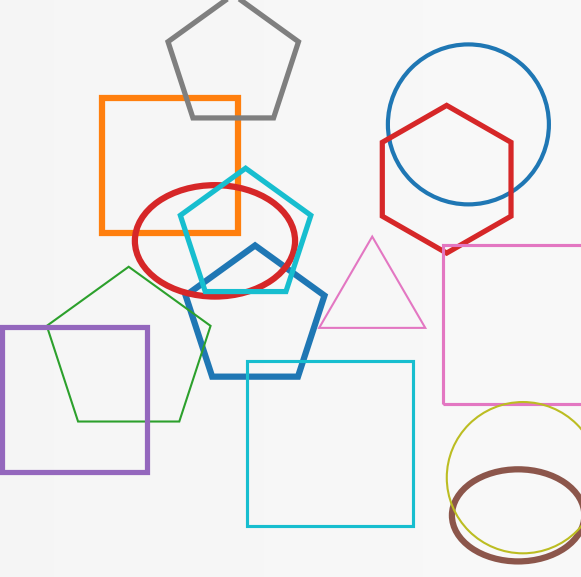[{"shape": "circle", "thickness": 2, "radius": 0.69, "center": [0.806, 0.784]}, {"shape": "pentagon", "thickness": 3, "radius": 0.63, "center": [0.439, 0.449]}, {"shape": "square", "thickness": 3, "radius": 0.58, "center": [0.292, 0.712]}, {"shape": "pentagon", "thickness": 1, "radius": 0.74, "center": [0.221, 0.389]}, {"shape": "hexagon", "thickness": 2.5, "radius": 0.64, "center": [0.768, 0.689]}, {"shape": "oval", "thickness": 3, "radius": 0.69, "center": [0.37, 0.582]}, {"shape": "square", "thickness": 2.5, "radius": 0.63, "center": [0.128, 0.307]}, {"shape": "oval", "thickness": 3, "radius": 0.57, "center": [0.891, 0.107]}, {"shape": "triangle", "thickness": 1, "radius": 0.53, "center": [0.64, 0.484]}, {"shape": "square", "thickness": 1.5, "radius": 0.69, "center": [0.9, 0.437]}, {"shape": "pentagon", "thickness": 2.5, "radius": 0.59, "center": [0.401, 0.89]}, {"shape": "circle", "thickness": 1, "radius": 0.65, "center": [0.9, 0.172]}, {"shape": "pentagon", "thickness": 2.5, "radius": 0.59, "center": [0.423, 0.59]}, {"shape": "square", "thickness": 1.5, "radius": 0.71, "center": [0.567, 0.231]}]